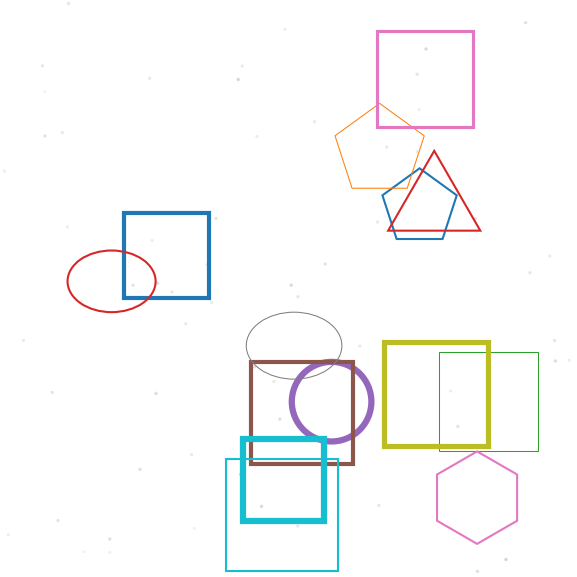[{"shape": "square", "thickness": 2, "radius": 0.37, "center": [0.288, 0.556]}, {"shape": "pentagon", "thickness": 1, "radius": 0.34, "center": [0.727, 0.64]}, {"shape": "pentagon", "thickness": 0.5, "radius": 0.41, "center": [0.657, 0.739]}, {"shape": "square", "thickness": 0.5, "radius": 0.43, "center": [0.846, 0.304]}, {"shape": "triangle", "thickness": 1, "radius": 0.46, "center": [0.752, 0.646]}, {"shape": "oval", "thickness": 1, "radius": 0.38, "center": [0.193, 0.512]}, {"shape": "circle", "thickness": 3, "radius": 0.34, "center": [0.574, 0.304]}, {"shape": "square", "thickness": 2, "radius": 0.44, "center": [0.523, 0.284]}, {"shape": "hexagon", "thickness": 1, "radius": 0.4, "center": [0.826, 0.137]}, {"shape": "square", "thickness": 1.5, "radius": 0.42, "center": [0.736, 0.863]}, {"shape": "oval", "thickness": 0.5, "radius": 0.41, "center": [0.509, 0.401]}, {"shape": "square", "thickness": 2.5, "radius": 0.45, "center": [0.755, 0.317]}, {"shape": "square", "thickness": 1, "radius": 0.48, "center": [0.488, 0.108]}, {"shape": "square", "thickness": 3, "radius": 0.35, "center": [0.491, 0.168]}]